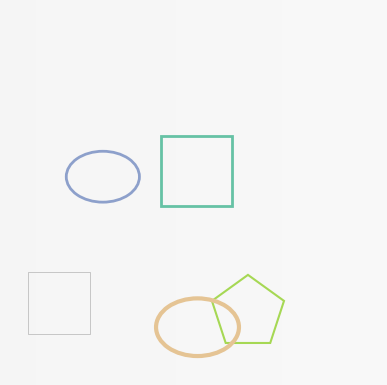[{"shape": "square", "thickness": 2, "radius": 0.45, "center": [0.507, 0.555]}, {"shape": "oval", "thickness": 2, "radius": 0.47, "center": [0.265, 0.541]}, {"shape": "pentagon", "thickness": 1.5, "radius": 0.49, "center": [0.64, 0.188]}, {"shape": "oval", "thickness": 3, "radius": 0.53, "center": [0.51, 0.15]}, {"shape": "square", "thickness": 0.5, "radius": 0.4, "center": [0.151, 0.214]}]